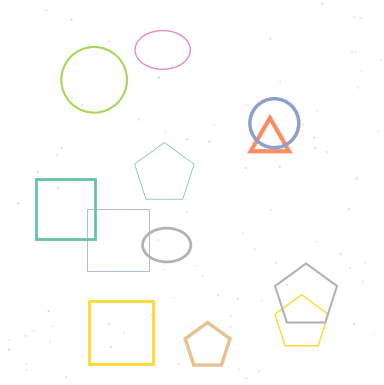[{"shape": "pentagon", "thickness": 0.5, "radius": 0.41, "center": [0.427, 0.548]}, {"shape": "square", "thickness": 2, "radius": 0.39, "center": [0.17, 0.457]}, {"shape": "triangle", "thickness": 3, "radius": 0.29, "center": [0.701, 0.636]}, {"shape": "circle", "thickness": 2.5, "radius": 0.32, "center": [0.713, 0.68]}, {"shape": "square", "thickness": 0.5, "radius": 0.4, "center": [0.307, 0.377]}, {"shape": "oval", "thickness": 1, "radius": 0.36, "center": [0.423, 0.87]}, {"shape": "circle", "thickness": 1.5, "radius": 0.43, "center": [0.245, 0.793]}, {"shape": "pentagon", "thickness": 1, "radius": 0.37, "center": [0.783, 0.161]}, {"shape": "square", "thickness": 2, "radius": 0.41, "center": [0.315, 0.137]}, {"shape": "pentagon", "thickness": 2.5, "radius": 0.31, "center": [0.539, 0.101]}, {"shape": "pentagon", "thickness": 1.5, "radius": 0.42, "center": [0.795, 0.231]}, {"shape": "oval", "thickness": 2, "radius": 0.31, "center": [0.433, 0.363]}]